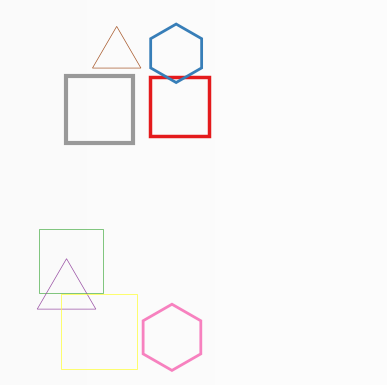[{"shape": "square", "thickness": 2.5, "radius": 0.38, "center": [0.462, 0.724]}, {"shape": "hexagon", "thickness": 2, "radius": 0.38, "center": [0.455, 0.862]}, {"shape": "square", "thickness": 0.5, "radius": 0.41, "center": [0.183, 0.321]}, {"shape": "triangle", "thickness": 0.5, "radius": 0.44, "center": [0.172, 0.241]}, {"shape": "square", "thickness": 0.5, "radius": 0.49, "center": [0.256, 0.14]}, {"shape": "triangle", "thickness": 0.5, "radius": 0.36, "center": [0.301, 0.859]}, {"shape": "hexagon", "thickness": 2, "radius": 0.43, "center": [0.444, 0.124]}, {"shape": "square", "thickness": 3, "radius": 0.44, "center": [0.257, 0.715]}]